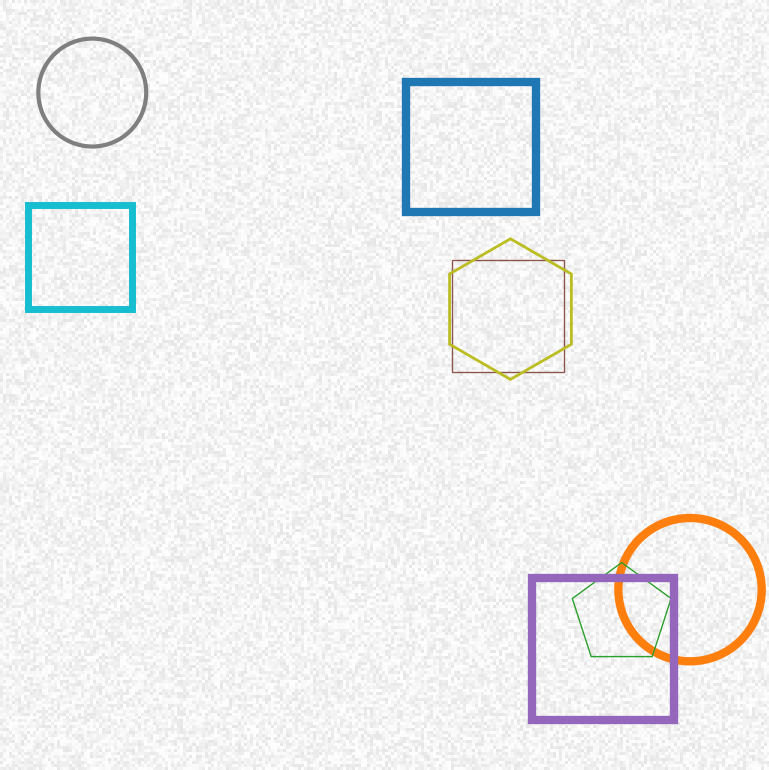[{"shape": "square", "thickness": 3, "radius": 0.42, "center": [0.611, 0.809]}, {"shape": "circle", "thickness": 3, "radius": 0.47, "center": [0.896, 0.234]}, {"shape": "pentagon", "thickness": 0.5, "radius": 0.34, "center": [0.807, 0.202]}, {"shape": "square", "thickness": 3, "radius": 0.46, "center": [0.784, 0.157]}, {"shape": "square", "thickness": 0.5, "radius": 0.37, "center": [0.66, 0.59]}, {"shape": "circle", "thickness": 1.5, "radius": 0.35, "center": [0.12, 0.88]}, {"shape": "hexagon", "thickness": 1, "radius": 0.46, "center": [0.663, 0.599]}, {"shape": "square", "thickness": 2.5, "radius": 0.34, "center": [0.104, 0.666]}]